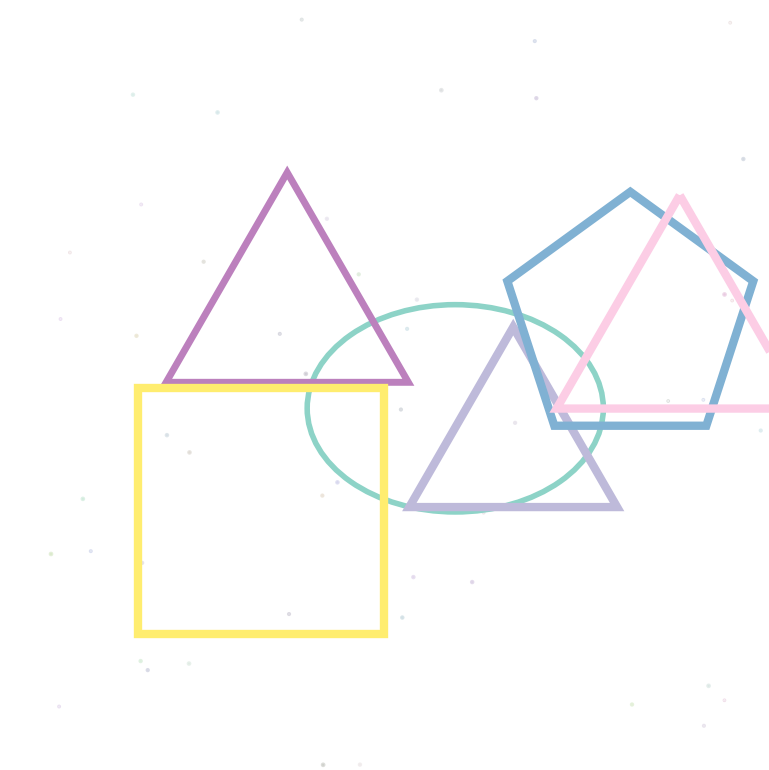[{"shape": "oval", "thickness": 2, "radius": 0.96, "center": [0.591, 0.47]}, {"shape": "triangle", "thickness": 3, "radius": 0.78, "center": [0.667, 0.419]}, {"shape": "pentagon", "thickness": 3, "radius": 0.84, "center": [0.819, 0.583]}, {"shape": "triangle", "thickness": 3, "radius": 0.92, "center": [0.883, 0.562]}, {"shape": "triangle", "thickness": 2.5, "radius": 0.91, "center": [0.373, 0.594]}, {"shape": "square", "thickness": 3, "radius": 0.8, "center": [0.339, 0.336]}]